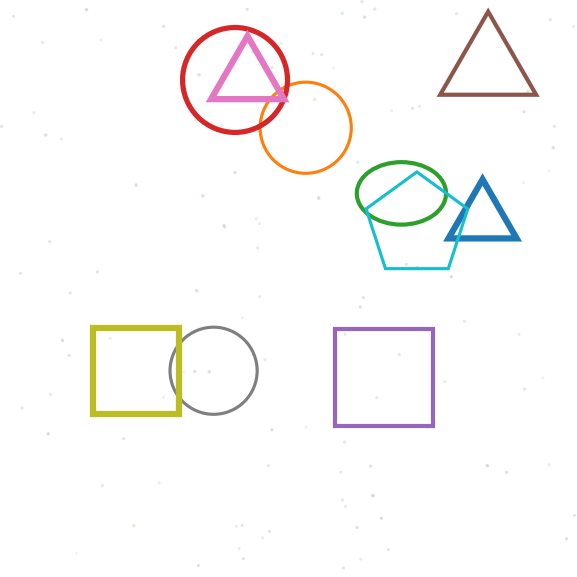[{"shape": "triangle", "thickness": 3, "radius": 0.34, "center": [0.836, 0.62]}, {"shape": "circle", "thickness": 1.5, "radius": 0.39, "center": [0.529, 0.778]}, {"shape": "oval", "thickness": 2, "radius": 0.39, "center": [0.695, 0.664]}, {"shape": "circle", "thickness": 2.5, "radius": 0.45, "center": [0.407, 0.861]}, {"shape": "square", "thickness": 2, "radius": 0.42, "center": [0.666, 0.345]}, {"shape": "triangle", "thickness": 2, "radius": 0.48, "center": [0.845, 0.883]}, {"shape": "triangle", "thickness": 3, "radius": 0.36, "center": [0.429, 0.864]}, {"shape": "circle", "thickness": 1.5, "radius": 0.38, "center": [0.37, 0.357]}, {"shape": "square", "thickness": 3, "radius": 0.37, "center": [0.235, 0.357]}, {"shape": "pentagon", "thickness": 1.5, "radius": 0.46, "center": [0.722, 0.609]}]